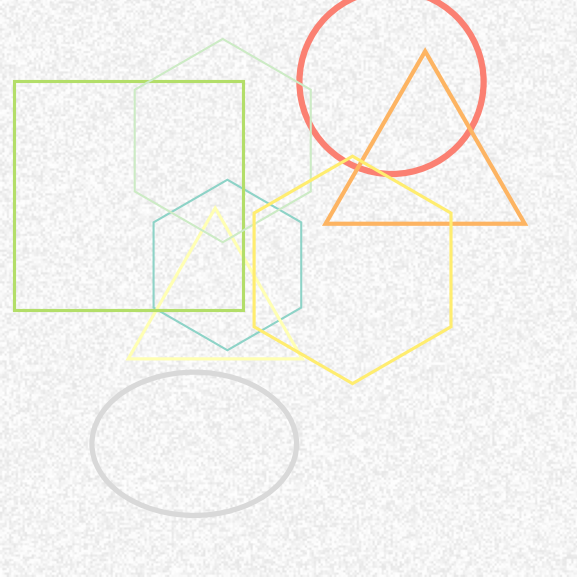[{"shape": "hexagon", "thickness": 1, "radius": 0.74, "center": [0.394, 0.54]}, {"shape": "triangle", "thickness": 1.5, "radius": 0.87, "center": [0.373, 0.465]}, {"shape": "circle", "thickness": 3, "radius": 0.8, "center": [0.678, 0.857]}, {"shape": "triangle", "thickness": 2, "radius": 1.0, "center": [0.736, 0.711]}, {"shape": "square", "thickness": 1.5, "radius": 0.99, "center": [0.222, 0.661]}, {"shape": "oval", "thickness": 2.5, "radius": 0.89, "center": [0.336, 0.231]}, {"shape": "hexagon", "thickness": 1, "radius": 0.88, "center": [0.386, 0.756]}, {"shape": "hexagon", "thickness": 1.5, "radius": 0.98, "center": [0.61, 0.532]}]